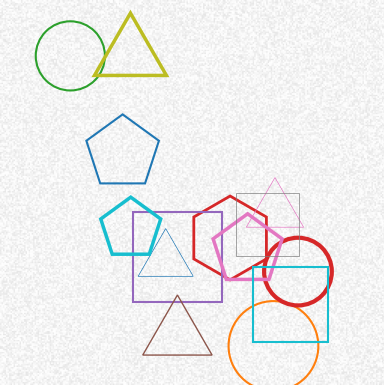[{"shape": "pentagon", "thickness": 1.5, "radius": 0.5, "center": [0.319, 0.604]}, {"shape": "triangle", "thickness": 0.5, "radius": 0.41, "center": [0.43, 0.324]}, {"shape": "circle", "thickness": 1.5, "radius": 0.58, "center": [0.71, 0.101]}, {"shape": "circle", "thickness": 1.5, "radius": 0.45, "center": [0.183, 0.855]}, {"shape": "circle", "thickness": 3, "radius": 0.44, "center": [0.774, 0.295]}, {"shape": "hexagon", "thickness": 2, "radius": 0.54, "center": [0.598, 0.382]}, {"shape": "square", "thickness": 1.5, "radius": 0.58, "center": [0.461, 0.333]}, {"shape": "triangle", "thickness": 1, "radius": 0.52, "center": [0.461, 0.13]}, {"shape": "triangle", "thickness": 0.5, "radius": 0.43, "center": [0.714, 0.453]}, {"shape": "pentagon", "thickness": 2.5, "radius": 0.47, "center": [0.643, 0.35]}, {"shape": "square", "thickness": 0.5, "radius": 0.41, "center": [0.694, 0.417]}, {"shape": "triangle", "thickness": 2.5, "radius": 0.54, "center": [0.339, 0.858]}, {"shape": "pentagon", "thickness": 2.5, "radius": 0.41, "center": [0.34, 0.406]}, {"shape": "square", "thickness": 1.5, "radius": 0.49, "center": [0.755, 0.21]}]